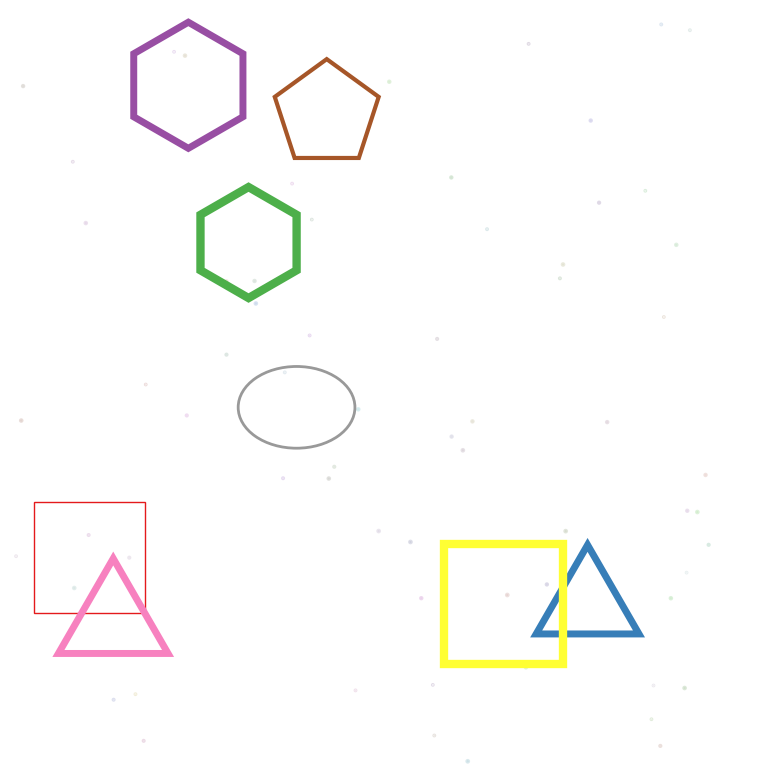[{"shape": "square", "thickness": 0.5, "radius": 0.36, "center": [0.116, 0.276]}, {"shape": "triangle", "thickness": 2.5, "radius": 0.39, "center": [0.763, 0.215]}, {"shape": "hexagon", "thickness": 3, "radius": 0.36, "center": [0.323, 0.685]}, {"shape": "hexagon", "thickness": 2.5, "radius": 0.41, "center": [0.245, 0.889]}, {"shape": "square", "thickness": 3, "radius": 0.39, "center": [0.654, 0.215]}, {"shape": "pentagon", "thickness": 1.5, "radius": 0.35, "center": [0.424, 0.852]}, {"shape": "triangle", "thickness": 2.5, "radius": 0.41, "center": [0.147, 0.192]}, {"shape": "oval", "thickness": 1, "radius": 0.38, "center": [0.385, 0.471]}]